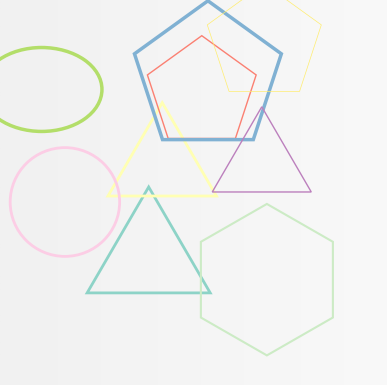[{"shape": "triangle", "thickness": 2, "radius": 0.92, "center": [0.384, 0.331]}, {"shape": "triangle", "thickness": 2, "radius": 0.81, "center": [0.419, 0.572]}, {"shape": "pentagon", "thickness": 1, "radius": 0.74, "center": [0.521, 0.76]}, {"shape": "pentagon", "thickness": 2.5, "radius": 1.0, "center": [0.537, 0.799]}, {"shape": "oval", "thickness": 2.5, "radius": 0.78, "center": [0.107, 0.768]}, {"shape": "circle", "thickness": 2, "radius": 0.71, "center": [0.168, 0.475]}, {"shape": "triangle", "thickness": 1, "radius": 0.74, "center": [0.676, 0.575]}, {"shape": "hexagon", "thickness": 1.5, "radius": 0.98, "center": [0.689, 0.274]}, {"shape": "pentagon", "thickness": 0.5, "radius": 0.77, "center": [0.682, 0.888]}]